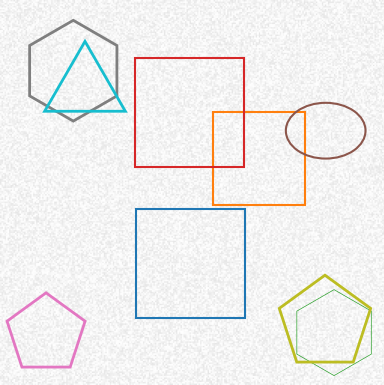[{"shape": "square", "thickness": 1.5, "radius": 0.7, "center": [0.494, 0.315]}, {"shape": "square", "thickness": 1.5, "radius": 0.6, "center": [0.673, 0.588]}, {"shape": "hexagon", "thickness": 0.5, "radius": 0.56, "center": [0.868, 0.136]}, {"shape": "square", "thickness": 1.5, "radius": 0.71, "center": [0.491, 0.708]}, {"shape": "oval", "thickness": 1.5, "radius": 0.52, "center": [0.846, 0.661]}, {"shape": "pentagon", "thickness": 2, "radius": 0.53, "center": [0.12, 0.133]}, {"shape": "hexagon", "thickness": 2, "radius": 0.65, "center": [0.19, 0.816]}, {"shape": "pentagon", "thickness": 2, "radius": 0.62, "center": [0.844, 0.16]}, {"shape": "triangle", "thickness": 2, "radius": 0.6, "center": [0.221, 0.772]}]